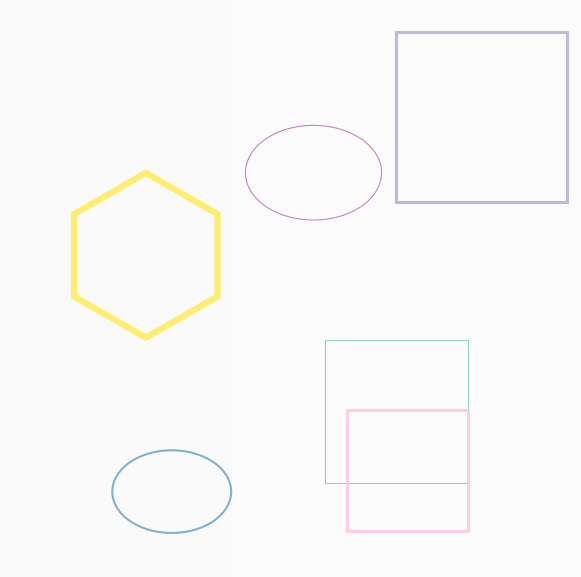[{"shape": "square", "thickness": 0.5, "radius": 0.62, "center": [0.682, 0.287]}, {"shape": "square", "thickness": 1.5, "radius": 0.74, "center": [0.828, 0.797]}, {"shape": "oval", "thickness": 1, "radius": 0.51, "center": [0.295, 0.148]}, {"shape": "square", "thickness": 1.5, "radius": 0.52, "center": [0.701, 0.184]}, {"shape": "oval", "thickness": 0.5, "radius": 0.59, "center": [0.539, 0.7]}, {"shape": "hexagon", "thickness": 3, "radius": 0.71, "center": [0.251, 0.557]}]